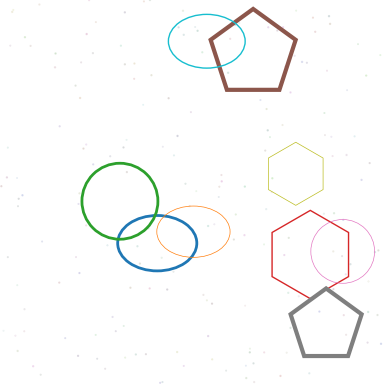[{"shape": "oval", "thickness": 2, "radius": 0.51, "center": [0.408, 0.368]}, {"shape": "oval", "thickness": 0.5, "radius": 0.48, "center": [0.502, 0.398]}, {"shape": "circle", "thickness": 2, "radius": 0.49, "center": [0.311, 0.477]}, {"shape": "hexagon", "thickness": 1, "radius": 0.57, "center": [0.806, 0.339]}, {"shape": "pentagon", "thickness": 3, "radius": 0.58, "center": [0.658, 0.861]}, {"shape": "circle", "thickness": 0.5, "radius": 0.41, "center": [0.89, 0.347]}, {"shape": "pentagon", "thickness": 3, "radius": 0.49, "center": [0.847, 0.154]}, {"shape": "hexagon", "thickness": 0.5, "radius": 0.41, "center": [0.768, 0.549]}, {"shape": "oval", "thickness": 1, "radius": 0.5, "center": [0.537, 0.893]}]